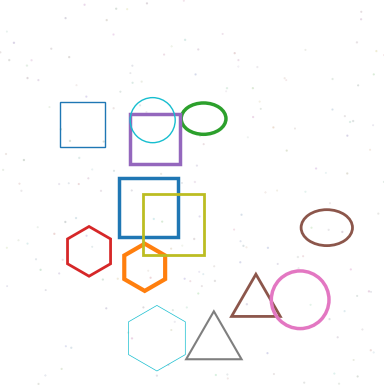[{"shape": "square", "thickness": 2.5, "radius": 0.38, "center": [0.385, 0.462]}, {"shape": "square", "thickness": 1, "radius": 0.29, "center": [0.214, 0.678]}, {"shape": "hexagon", "thickness": 3, "radius": 0.31, "center": [0.376, 0.306]}, {"shape": "oval", "thickness": 2.5, "radius": 0.29, "center": [0.529, 0.692]}, {"shape": "hexagon", "thickness": 2, "radius": 0.32, "center": [0.231, 0.347]}, {"shape": "square", "thickness": 2.5, "radius": 0.32, "center": [0.402, 0.638]}, {"shape": "triangle", "thickness": 2, "radius": 0.37, "center": [0.665, 0.215]}, {"shape": "oval", "thickness": 2, "radius": 0.33, "center": [0.849, 0.409]}, {"shape": "circle", "thickness": 2.5, "radius": 0.37, "center": [0.78, 0.221]}, {"shape": "triangle", "thickness": 1.5, "radius": 0.42, "center": [0.555, 0.108]}, {"shape": "square", "thickness": 2, "radius": 0.39, "center": [0.451, 0.417]}, {"shape": "hexagon", "thickness": 0.5, "radius": 0.43, "center": [0.408, 0.122]}, {"shape": "circle", "thickness": 1, "radius": 0.29, "center": [0.397, 0.688]}]